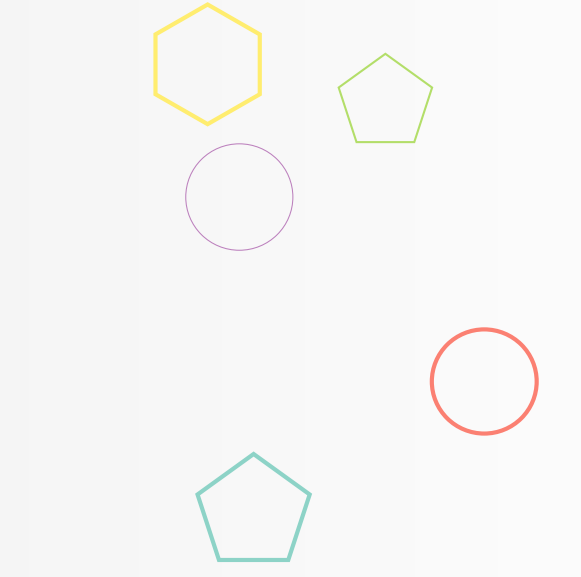[{"shape": "pentagon", "thickness": 2, "radius": 0.51, "center": [0.436, 0.112]}, {"shape": "circle", "thickness": 2, "radius": 0.45, "center": [0.833, 0.339]}, {"shape": "pentagon", "thickness": 1, "radius": 0.42, "center": [0.663, 0.821]}, {"shape": "circle", "thickness": 0.5, "radius": 0.46, "center": [0.412, 0.658]}, {"shape": "hexagon", "thickness": 2, "radius": 0.52, "center": [0.357, 0.888]}]